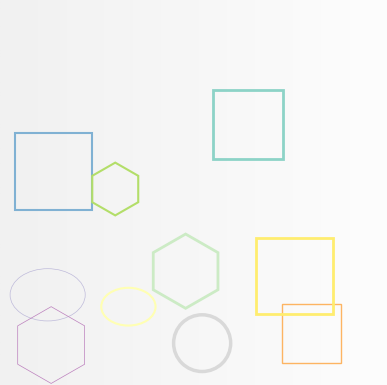[{"shape": "square", "thickness": 2, "radius": 0.45, "center": [0.641, 0.677]}, {"shape": "oval", "thickness": 1.5, "radius": 0.35, "center": [0.331, 0.203]}, {"shape": "oval", "thickness": 0.5, "radius": 0.48, "center": [0.123, 0.234]}, {"shape": "square", "thickness": 1.5, "radius": 0.5, "center": [0.138, 0.554]}, {"shape": "square", "thickness": 1, "radius": 0.38, "center": [0.804, 0.134]}, {"shape": "hexagon", "thickness": 1.5, "radius": 0.34, "center": [0.297, 0.509]}, {"shape": "circle", "thickness": 2.5, "radius": 0.37, "center": [0.522, 0.109]}, {"shape": "hexagon", "thickness": 0.5, "radius": 0.5, "center": [0.132, 0.104]}, {"shape": "hexagon", "thickness": 2, "radius": 0.48, "center": [0.479, 0.296]}, {"shape": "square", "thickness": 2, "radius": 0.5, "center": [0.76, 0.283]}]